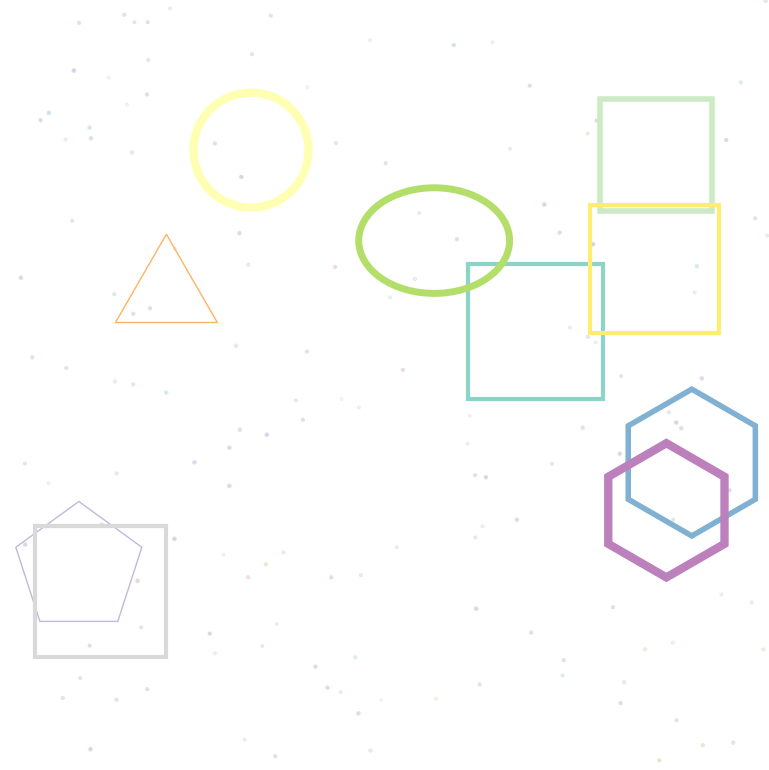[{"shape": "square", "thickness": 1.5, "radius": 0.44, "center": [0.696, 0.57]}, {"shape": "circle", "thickness": 3, "radius": 0.37, "center": [0.326, 0.805]}, {"shape": "pentagon", "thickness": 0.5, "radius": 0.43, "center": [0.102, 0.263]}, {"shape": "hexagon", "thickness": 2, "radius": 0.48, "center": [0.898, 0.399]}, {"shape": "triangle", "thickness": 0.5, "radius": 0.38, "center": [0.216, 0.619]}, {"shape": "oval", "thickness": 2.5, "radius": 0.49, "center": [0.564, 0.688]}, {"shape": "square", "thickness": 1.5, "radius": 0.42, "center": [0.13, 0.232]}, {"shape": "hexagon", "thickness": 3, "radius": 0.44, "center": [0.865, 0.337]}, {"shape": "square", "thickness": 2, "radius": 0.36, "center": [0.852, 0.798]}, {"shape": "square", "thickness": 1.5, "radius": 0.42, "center": [0.85, 0.651]}]